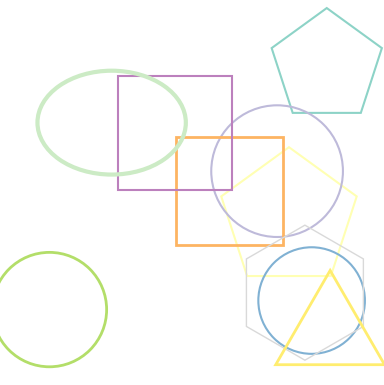[{"shape": "pentagon", "thickness": 1.5, "radius": 0.75, "center": [0.849, 0.829]}, {"shape": "pentagon", "thickness": 1.5, "radius": 0.92, "center": [0.751, 0.433]}, {"shape": "circle", "thickness": 1.5, "radius": 0.86, "center": [0.72, 0.555]}, {"shape": "circle", "thickness": 1.5, "radius": 0.69, "center": [0.809, 0.219]}, {"shape": "square", "thickness": 2, "radius": 0.7, "center": [0.596, 0.504]}, {"shape": "circle", "thickness": 2, "radius": 0.74, "center": [0.128, 0.196]}, {"shape": "hexagon", "thickness": 1, "radius": 0.88, "center": [0.792, 0.24]}, {"shape": "square", "thickness": 1.5, "radius": 0.74, "center": [0.454, 0.654]}, {"shape": "oval", "thickness": 3, "radius": 0.96, "center": [0.29, 0.681]}, {"shape": "triangle", "thickness": 2, "radius": 0.82, "center": [0.858, 0.134]}]